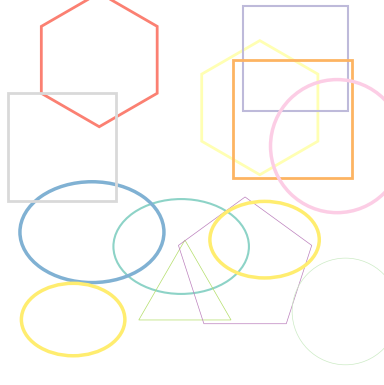[{"shape": "oval", "thickness": 1.5, "radius": 0.88, "center": [0.471, 0.36]}, {"shape": "hexagon", "thickness": 2, "radius": 0.87, "center": [0.675, 0.72]}, {"shape": "square", "thickness": 1.5, "radius": 0.68, "center": [0.768, 0.849]}, {"shape": "hexagon", "thickness": 2, "radius": 0.87, "center": [0.258, 0.845]}, {"shape": "oval", "thickness": 2.5, "radius": 0.94, "center": [0.239, 0.397]}, {"shape": "square", "thickness": 2, "radius": 0.77, "center": [0.76, 0.691]}, {"shape": "triangle", "thickness": 0.5, "radius": 0.69, "center": [0.48, 0.238]}, {"shape": "circle", "thickness": 2.5, "radius": 0.86, "center": [0.875, 0.62]}, {"shape": "square", "thickness": 2, "radius": 0.7, "center": [0.162, 0.618]}, {"shape": "pentagon", "thickness": 0.5, "radius": 0.91, "center": [0.637, 0.306]}, {"shape": "circle", "thickness": 0.5, "radius": 0.69, "center": [0.897, 0.191]}, {"shape": "oval", "thickness": 2.5, "radius": 0.71, "center": [0.687, 0.377]}, {"shape": "oval", "thickness": 2.5, "radius": 0.67, "center": [0.19, 0.17]}]